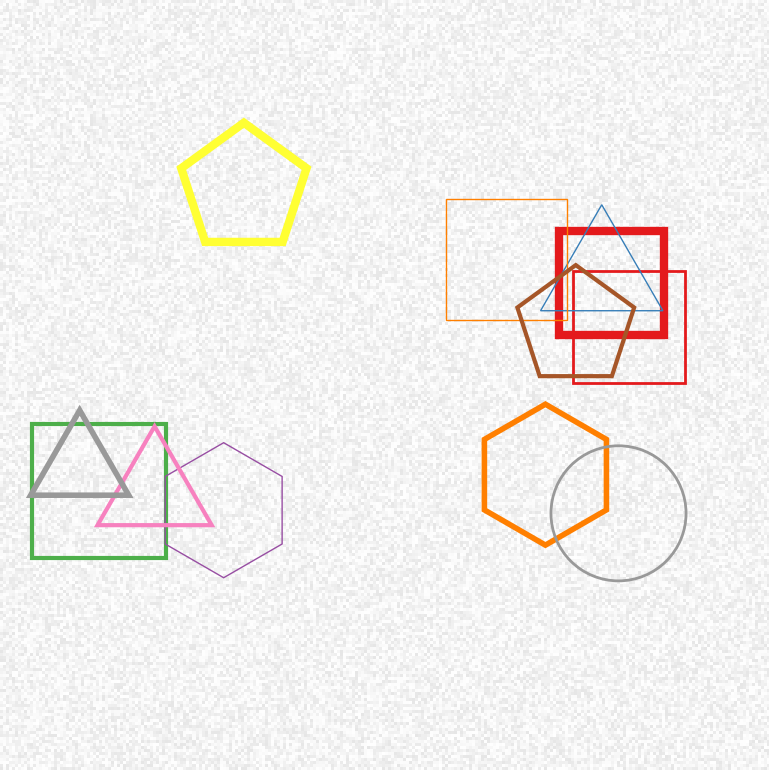[{"shape": "square", "thickness": 3, "radius": 0.34, "center": [0.794, 0.633]}, {"shape": "square", "thickness": 1, "radius": 0.36, "center": [0.817, 0.575]}, {"shape": "triangle", "thickness": 0.5, "radius": 0.46, "center": [0.781, 0.642]}, {"shape": "square", "thickness": 1.5, "radius": 0.44, "center": [0.128, 0.363]}, {"shape": "hexagon", "thickness": 0.5, "radius": 0.44, "center": [0.29, 0.337]}, {"shape": "square", "thickness": 0.5, "radius": 0.39, "center": [0.658, 0.663]}, {"shape": "hexagon", "thickness": 2, "radius": 0.46, "center": [0.708, 0.384]}, {"shape": "pentagon", "thickness": 3, "radius": 0.43, "center": [0.317, 0.755]}, {"shape": "pentagon", "thickness": 1.5, "radius": 0.4, "center": [0.748, 0.576]}, {"shape": "triangle", "thickness": 1.5, "radius": 0.43, "center": [0.201, 0.361]}, {"shape": "triangle", "thickness": 2, "radius": 0.37, "center": [0.104, 0.394]}, {"shape": "circle", "thickness": 1, "radius": 0.44, "center": [0.803, 0.333]}]